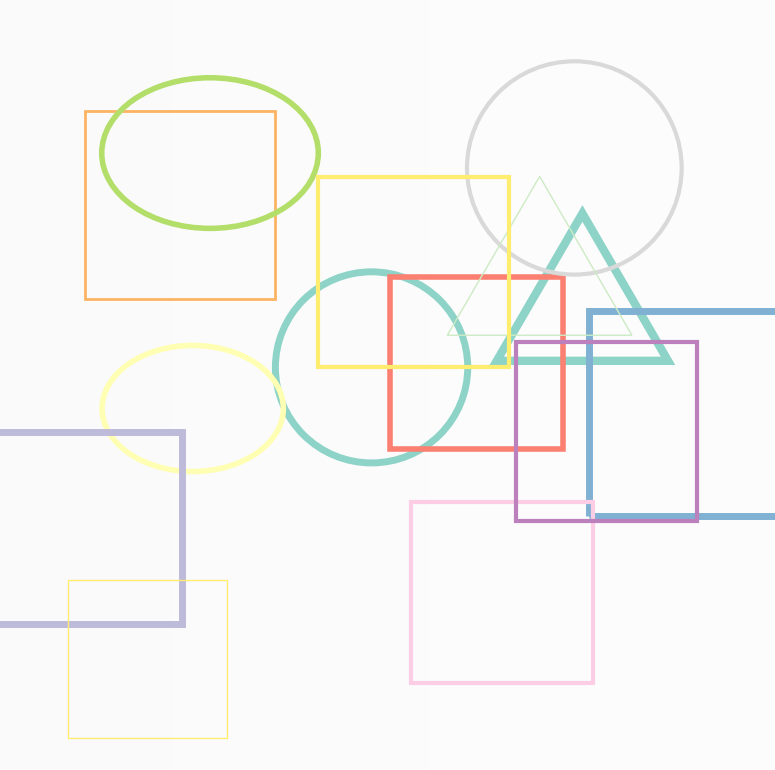[{"shape": "triangle", "thickness": 3, "radius": 0.64, "center": [0.751, 0.595]}, {"shape": "circle", "thickness": 2.5, "radius": 0.62, "center": [0.479, 0.523]}, {"shape": "oval", "thickness": 2, "radius": 0.58, "center": [0.249, 0.47]}, {"shape": "square", "thickness": 2.5, "radius": 0.63, "center": [0.109, 0.314]}, {"shape": "square", "thickness": 2, "radius": 0.56, "center": [0.615, 0.529]}, {"shape": "square", "thickness": 2.5, "radius": 0.67, "center": [0.893, 0.463]}, {"shape": "square", "thickness": 1, "radius": 0.61, "center": [0.232, 0.734]}, {"shape": "oval", "thickness": 2, "radius": 0.7, "center": [0.271, 0.801]}, {"shape": "square", "thickness": 1.5, "radius": 0.59, "center": [0.648, 0.231]}, {"shape": "circle", "thickness": 1.5, "radius": 0.69, "center": [0.741, 0.782]}, {"shape": "square", "thickness": 1.5, "radius": 0.58, "center": [0.782, 0.44]}, {"shape": "triangle", "thickness": 0.5, "radius": 0.69, "center": [0.696, 0.633]}, {"shape": "square", "thickness": 1.5, "radius": 0.62, "center": [0.534, 0.646]}, {"shape": "square", "thickness": 0.5, "radius": 0.51, "center": [0.19, 0.144]}]